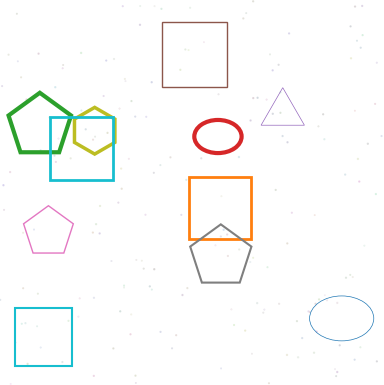[{"shape": "oval", "thickness": 0.5, "radius": 0.42, "center": [0.888, 0.173]}, {"shape": "square", "thickness": 2, "radius": 0.4, "center": [0.571, 0.459]}, {"shape": "pentagon", "thickness": 3, "radius": 0.43, "center": [0.103, 0.674]}, {"shape": "oval", "thickness": 3, "radius": 0.31, "center": [0.566, 0.645]}, {"shape": "triangle", "thickness": 0.5, "radius": 0.33, "center": [0.734, 0.707]}, {"shape": "square", "thickness": 1, "radius": 0.42, "center": [0.504, 0.857]}, {"shape": "pentagon", "thickness": 1, "radius": 0.34, "center": [0.126, 0.398]}, {"shape": "pentagon", "thickness": 1.5, "radius": 0.42, "center": [0.574, 0.334]}, {"shape": "hexagon", "thickness": 2.5, "radius": 0.3, "center": [0.246, 0.66]}, {"shape": "square", "thickness": 2, "radius": 0.41, "center": [0.213, 0.613]}, {"shape": "square", "thickness": 1.5, "radius": 0.37, "center": [0.113, 0.124]}]